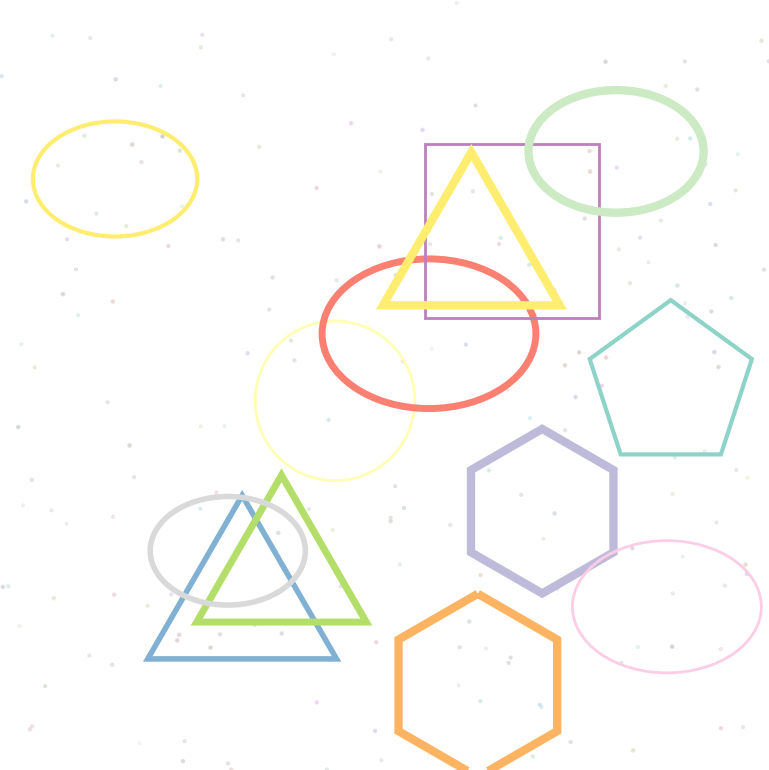[{"shape": "pentagon", "thickness": 1.5, "radius": 0.55, "center": [0.871, 0.499]}, {"shape": "circle", "thickness": 1, "radius": 0.52, "center": [0.435, 0.479]}, {"shape": "hexagon", "thickness": 3, "radius": 0.53, "center": [0.704, 0.336]}, {"shape": "oval", "thickness": 2.5, "radius": 0.69, "center": [0.557, 0.567]}, {"shape": "triangle", "thickness": 2, "radius": 0.71, "center": [0.314, 0.215]}, {"shape": "hexagon", "thickness": 3, "radius": 0.59, "center": [0.621, 0.11]}, {"shape": "triangle", "thickness": 2.5, "radius": 0.64, "center": [0.366, 0.256]}, {"shape": "oval", "thickness": 1, "radius": 0.61, "center": [0.866, 0.212]}, {"shape": "oval", "thickness": 2, "radius": 0.5, "center": [0.296, 0.285]}, {"shape": "square", "thickness": 1, "radius": 0.57, "center": [0.665, 0.7]}, {"shape": "oval", "thickness": 3, "radius": 0.57, "center": [0.8, 0.803]}, {"shape": "triangle", "thickness": 3, "radius": 0.66, "center": [0.612, 0.67]}, {"shape": "oval", "thickness": 1.5, "radius": 0.53, "center": [0.149, 0.768]}]